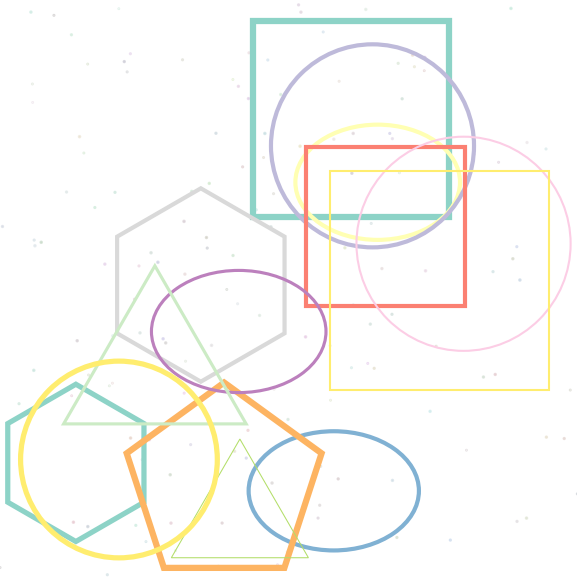[{"shape": "hexagon", "thickness": 2.5, "radius": 0.68, "center": [0.131, 0.198]}, {"shape": "square", "thickness": 3, "radius": 0.85, "center": [0.608, 0.793]}, {"shape": "oval", "thickness": 2, "radius": 0.71, "center": [0.654, 0.684]}, {"shape": "circle", "thickness": 2, "radius": 0.88, "center": [0.645, 0.747]}, {"shape": "square", "thickness": 2, "radius": 0.69, "center": [0.667, 0.608]}, {"shape": "oval", "thickness": 2, "radius": 0.74, "center": [0.578, 0.149]}, {"shape": "pentagon", "thickness": 3, "radius": 0.89, "center": [0.388, 0.159]}, {"shape": "triangle", "thickness": 0.5, "radius": 0.69, "center": [0.415, 0.102]}, {"shape": "circle", "thickness": 1, "radius": 0.93, "center": [0.803, 0.577]}, {"shape": "hexagon", "thickness": 2, "radius": 0.84, "center": [0.348, 0.506]}, {"shape": "oval", "thickness": 1.5, "radius": 0.76, "center": [0.413, 0.425]}, {"shape": "triangle", "thickness": 1.5, "radius": 0.91, "center": [0.268, 0.356]}, {"shape": "circle", "thickness": 2.5, "radius": 0.85, "center": [0.206, 0.203]}, {"shape": "square", "thickness": 1, "radius": 0.95, "center": [0.761, 0.514]}]